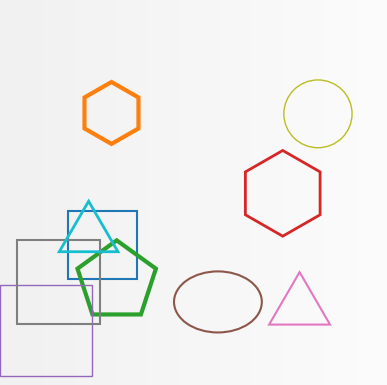[{"shape": "square", "thickness": 1.5, "radius": 0.44, "center": [0.265, 0.364]}, {"shape": "hexagon", "thickness": 3, "radius": 0.4, "center": [0.288, 0.707]}, {"shape": "pentagon", "thickness": 3, "radius": 0.53, "center": [0.301, 0.269]}, {"shape": "hexagon", "thickness": 2, "radius": 0.56, "center": [0.73, 0.498]}, {"shape": "square", "thickness": 1, "radius": 0.59, "center": [0.118, 0.142]}, {"shape": "oval", "thickness": 1.5, "radius": 0.57, "center": [0.562, 0.216]}, {"shape": "triangle", "thickness": 1.5, "radius": 0.45, "center": [0.773, 0.202]}, {"shape": "square", "thickness": 1.5, "radius": 0.54, "center": [0.151, 0.268]}, {"shape": "circle", "thickness": 1, "radius": 0.44, "center": [0.821, 0.704]}, {"shape": "triangle", "thickness": 2, "radius": 0.44, "center": [0.229, 0.39]}]